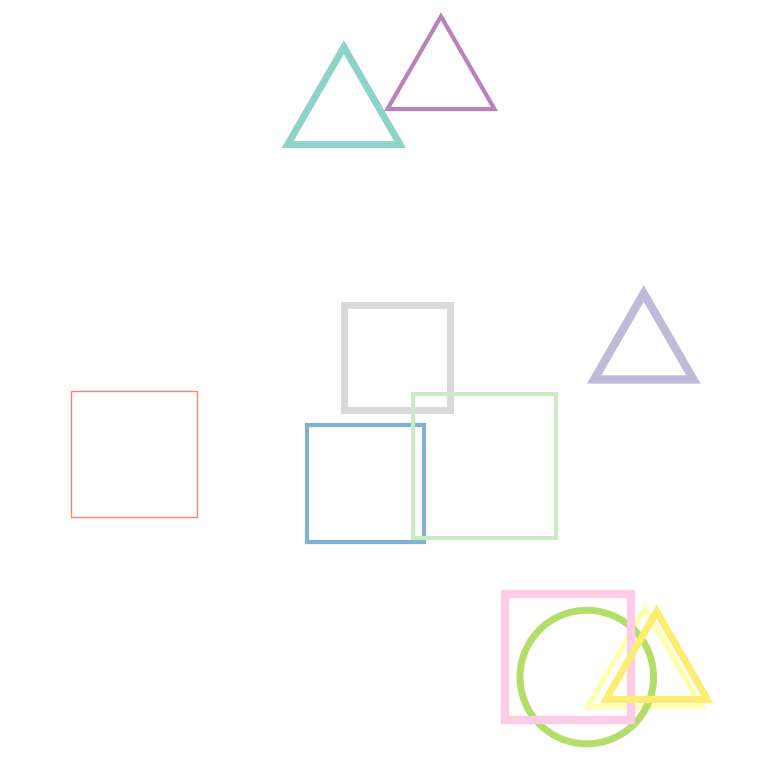[{"shape": "triangle", "thickness": 2.5, "radius": 0.42, "center": [0.447, 0.854]}, {"shape": "triangle", "thickness": 2, "radius": 0.43, "center": [0.837, 0.125]}, {"shape": "triangle", "thickness": 3, "radius": 0.37, "center": [0.836, 0.544]}, {"shape": "square", "thickness": 0.5, "radius": 0.41, "center": [0.174, 0.41]}, {"shape": "square", "thickness": 1.5, "radius": 0.38, "center": [0.475, 0.372]}, {"shape": "circle", "thickness": 2.5, "radius": 0.43, "center": [0.762, 0.121]}, {"shape": "square", "thickness": 3, "radius": 0.41, "center": [0.738, 0.147]}, {"shape": "square", "thickness": 2.5, "radius": 0.34, "center": [0.515, 0.536]}, {"shape": "triangle", "thickness": 1.5, "radius": 0.4, "center": [0.573, 0.899]}, {"shape": "square", "thickness": 1.5, "radius": 0.47, "center": [0.63, 0.395]}, {"shape": "triangle", "thickness": 2.5, "radius": 0.38, "center": [0.853, 0.13]}]